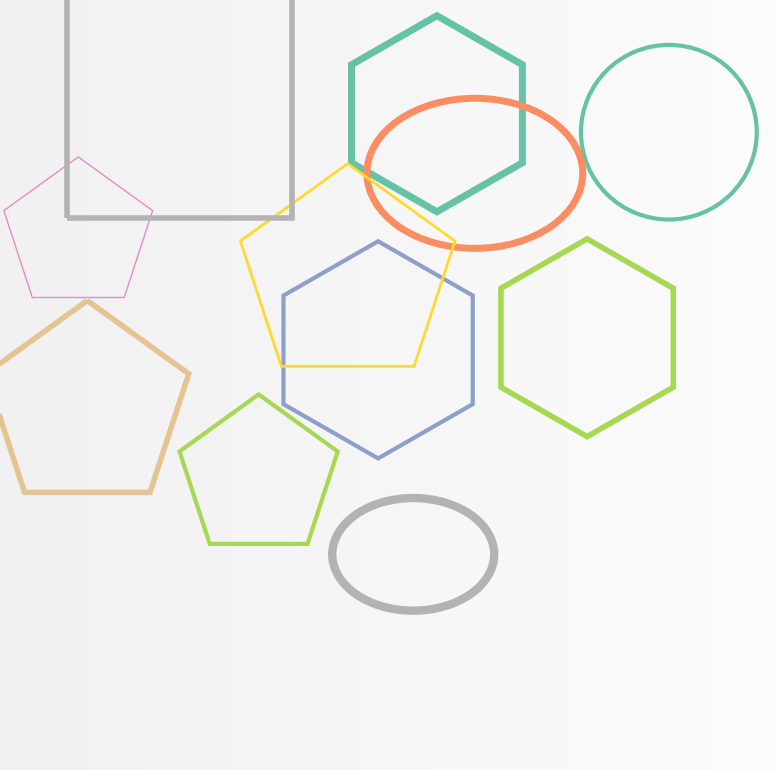[{"shape": "circle", "thickness": 1.5, "radius": 0.57, "center": [0.863, 0.828]}, {"shape": "hexagon", "thickness": 2.5, "radius": 0.64, "center": [0.564, 0.852]}, {"shape": "oval", "thickness": 2.5, "radius": 0.7, "center": [0.613, 0.775]}, {"shape": "hexagon", "thickness": 1.5, "radius": 0.71, "center": [0.488, 0.546]}, {"shape": "pentagon", "thickness": 0.5, "radius": 0.5, "center": [0.101, 0.695]}, {"shape": "pentagon", "thickness": 1.5, "radius": 0.54, "center": [0.334, 0.38]}, {"shape": "hexagon", "thickness": 2, "radius": 0.64, "center": [0.758, 0.561]}, {"shape": "pentagon", "thickness": 1, "radius": 0.73, "center": [0.449, 0.642]}, {"shape": "pentagon", "thickness": 2, "radius": 0.69, "center": [0.113, 0.472]}, {"shape": "square", "thickness": 2, "radius": 0.73, "center": [0.232, 0.863]}, {"shape": "oval", "thickness": 3, "radius": 0.52, "center": [0.533, 0.28]}]